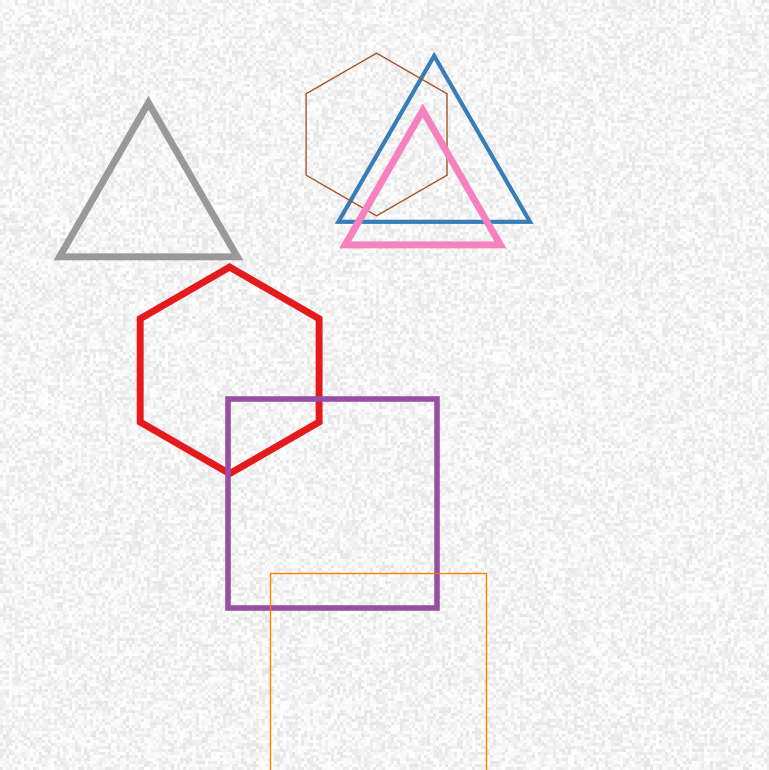[{"shape": "hexagon", "thickness": 2.5, "radius": 0.67, "center": [0.298, 0.519]}, {"shape": "triangle", "thickness": 1.5, "radius": 0.72, "center": [0.564, 0.784]}, {"shape": "square", "thickness": 2, "radius": 0.68, "center": [0.432, 0.347]}, {"shape": "square", "thickness": 0.5, "radius": 0.7, "center": [0.491, 0.115]}, {"shape": "hexagon", "thickness": 0.5, "radius": 0.53, "center": [0.489, 0.825]}, {"shape": "triangle", "thickness": 2.5, "radius": 0.58, "center": [0.549, 0.74]}, {"shape": "triangle", "thickness": 2.5, "radius": 0.67, "center": [0.193, 0.733]}]